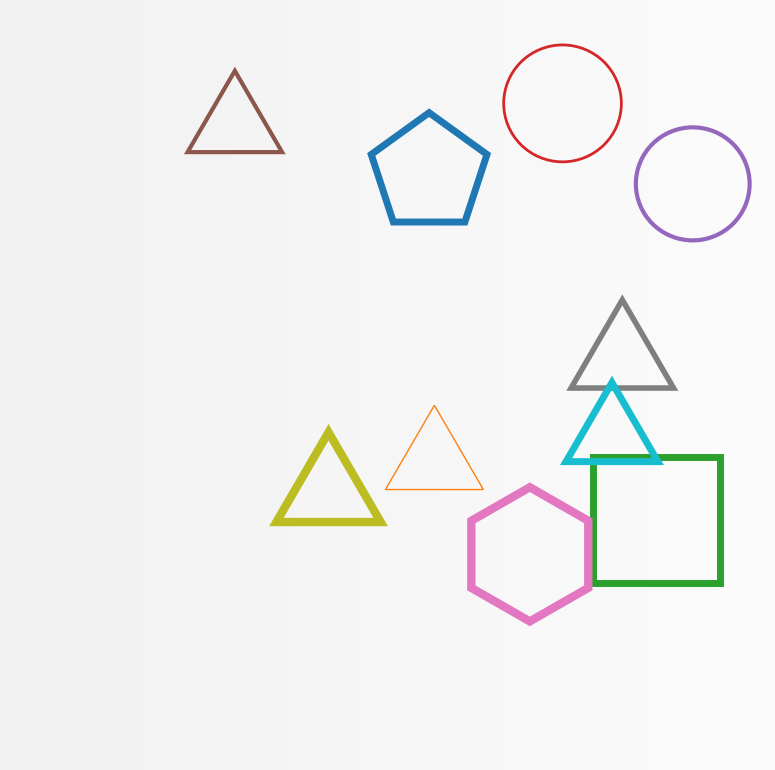[{"shape": "pentagon", "thickness": 2.5, "radius": 0.39, "center": [0.554, 0.775]}, {"shape": "triangle", "thickness": 0.5, "radius": 0.36, "center": [0.561, 0.401]}, {"shape": "square", "thickness": 2.5, "radius": 0.41, "center": [0.847, 0.325]}, {"shape": "circle", "thickness": 1, "radius": 0.38, "center": [0.726, 0.866]}, {"shape": "circle", "thickness": 1.5, "radius": 0.37, "center": [0.894, 0.761]}, {"shape": "triangle", "thickness": 1.5, "radius": 0.35, "center": [0.303, 0.838]}, {"shape": "hexagon", "thickness": 3, "radius": 0.44, "center": [0.684, 0.28]}, {"shape": "triangle", "thickness": 2, "radius": 0.38, "center": [0.803, 0.534]}, {"shape": "triangle", "thickness": 3, "radius": 0.39, "center": [0.424, 0.361]}, {"shape": "triangle", "thickness": 2.5, "radius": 0.34, "center": [0.79, 0.435]}]